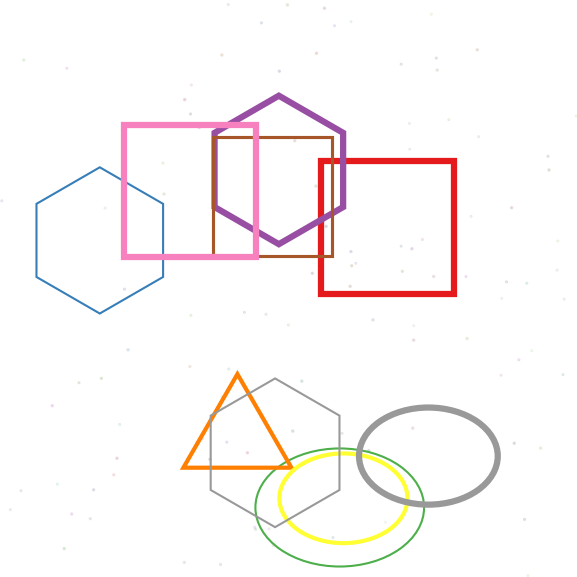[{"shape": "square", "thickness": 3, "radius": 0.57, "center": [0.671, 0.605]}, {"shape": "hexagon", "thickness": 1, "radius": 0.63, "center": [0.173, 0.583]}, {"shape": "oval", "thickness": 1, "radius": 0.73, "center": [0.588, 0.12]}, {"shape": "hexagon", "thickness": 3, "radius": 0.64, "center": [0.483, 0.705]}, {"shape": "triangle", "thickness": 2, "radius": 0.54, "center": [0.411, 0.243]}, {"shape": "oval", "thickness": 2, "radius": 0.55, "center": [0.595, 0.136]}, {"shape": "square", "thickness": 1.5, "radius": 0.51, "center": [0.472, 0.659]}, {"shape": "square", "thickness": 3, "radius": 0.57, "center": [0.33, 0.669]}, {"shape": "oval", "thickness": 3, "radius": 0.6, "center": [0.742, 0.209]}, {"shape": "hexagon", "thickness": 1, "radius": 0.64, "center": [0.476, 0.215]}]